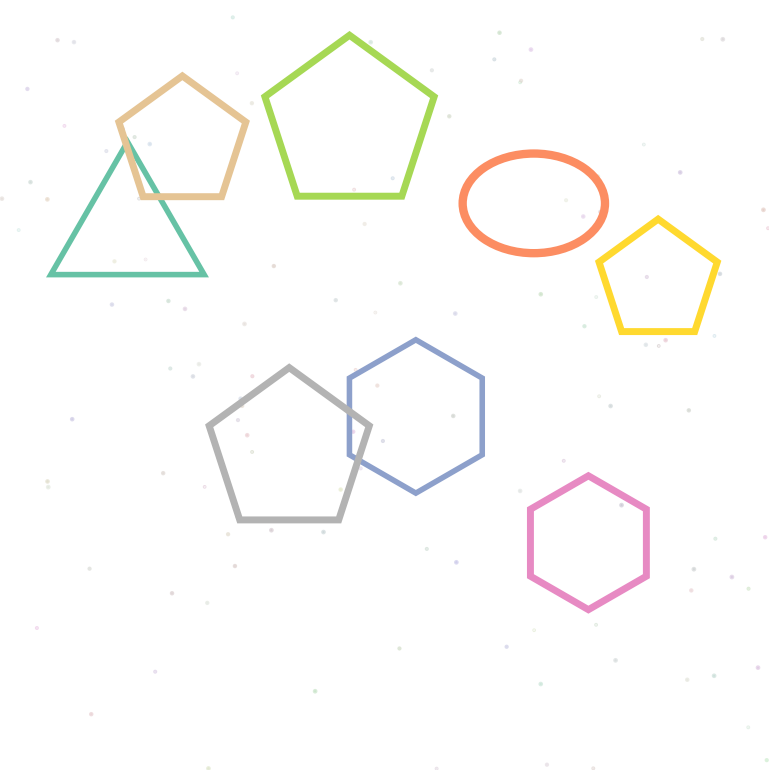[{"shape": "triangle", "thickness": 2, "radius": 0.57, "center": [0.166, 0.701]}, {"shape": "oval", "thickness": 3, "radius": 0.46, "center": [0.693, 0.736]}, {"shape": "hexagon", "thickness": 2, "radius": 0.5, "center": [0.54, 0.459]}, {"shape": "hexagon", "thickness": 2.5, "radius": 0.43, "center": [0.764, 0.295]}, {"shape": "pentagon", "thickness": 2.5, "radius": 0.58, "center": [0.454, 0.839]}, {"shape": "pentagon", "thickness": 2.5, "radius": 0.4, "center": [0.855, 0.635]}, {"shape": "pentagon", "thickness": 2.5, "radius": 0.43, "center": [0.237, 0.815]}, {"shape": "pentagon", "thickness": 2.5, "radius": 0.55, "center": [0.376, 0.413]}]